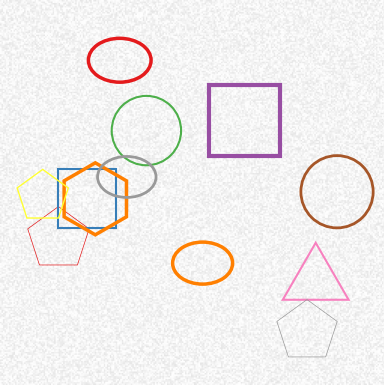[{"shape": "oval", "thickness": 2.5, "radius": 0.41, "center": [0.311, 0.843]}, {"shape": "pentagon", "thickness": 0.5, "radius": 0.42, "center": [0.152, 0.38]}, {"shape": "square", "thickness": 1.5, "radius": 0.38, "center": [0.226, 0.485]}, {"shape": "circle", "thickness": 1.5, "radius": 0.45, "center": [0.38, 0.661]}, {"shape": "square", "thickness": 3, "radius": 0.46, "center": [0.635, 0.687]}, {"shape": "oval", "thickness": 2.5, "radius": 0.39, "center": [0.526, 0.317]}, {"shape": "hexagon", "thickness": 2.5, "radius": 0.47, "center": [0.248, 0.484]}, {"shape": "pentagon", "thickness": 1, "radius": 0.35, "center": [0.111, 0.49]}, {"shape": "circle", "thickness": 2, "radius": 0.47, "center": [0.875, 0.502]}, {"shape": "triangle", "thickness": 1.5, "radius": 0.49, "center": [0.82, 0.271]}, {"shape": "oval", "thickness": 2, "radius": 0.38, "center": [0.329, 0.54]}, {"shape": "pentagon", "thickness": 0.5, "radius": 0.41, "center": [0.797, 0.14]}]